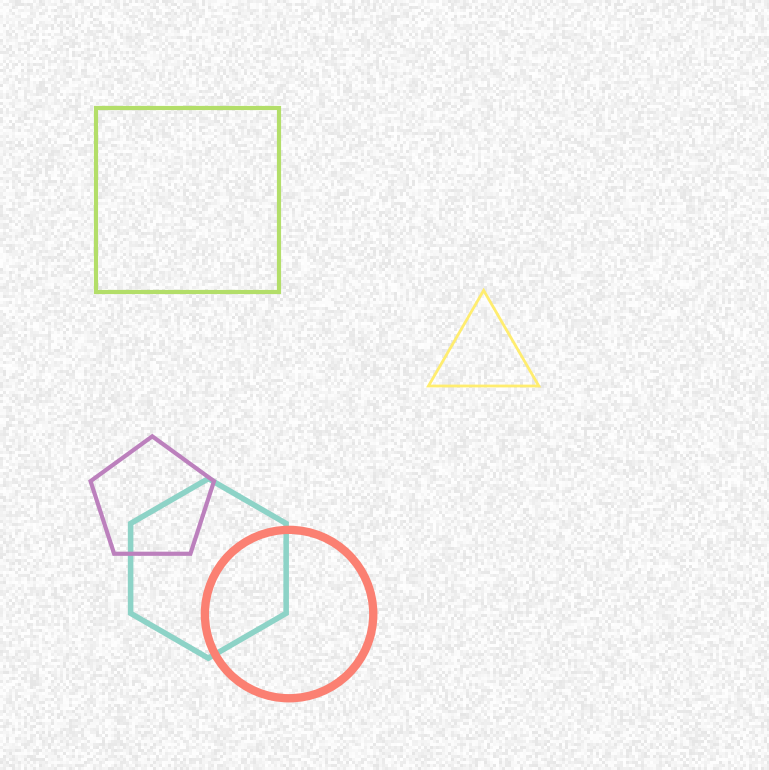[{"shape": "hexagon", "thickness": 2, "radius": 0.58, "center": [0.271, 0.262]}, {"shape": "circle", "thickness": 3, "radius": 0.55, "center": [0.375, 0.203]}, {"shape": "square", "thickness": 1.5, "radius": 0.6, "center": [0.243, 0.74]}, {"shape": "pentagon", "thickness": 1.5, "radius": 0.42, "center": [0.198, 0.349]}, {"shape": "triangle", "thickness": 1, "radius": 0.41, "center": [0.628, 0.54]}]